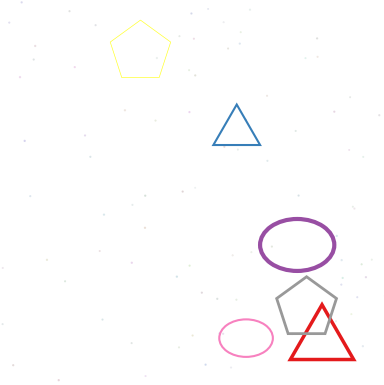[{"shape": "triangle", "thickness": 2.5, "radius": 0.47, "center": [0.836, 0.114]}, {"shape": "triangle", "thickness": 1.5, "radius": 0.35, "center": [0.615, 0.658]}, {"shape": "oval", "thickness": 3, "radius": 0.48, "center": [0.772, 0.364]}, {"shape": "pentagon", "thickness": 0.5, "radius": 0.41, "center": [0.365, 0.865]}, {"shape": "oval", "thickness": 1.5, "radius": 0.35, "center": [0.639, 0.122]}, {"shape": "pentagon", "thickness": 2, "radius": 0.41, "center": [0.796, 0.199]}]